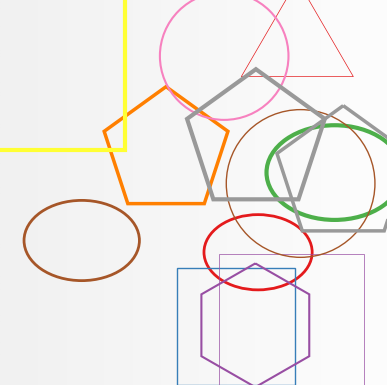[{"shape": "oval", "thickness": 2, "radius": 0.7, "center": [0.666, 0.345]}, {"shape": "triangle", "thickness": 0.5, "radius": 0.83, "center": [0.767, 0.884]}, {"shape": "square", "thickness": 1, "radius": 0.76, "center": [0.609, 0.152]}, {"shape": "oval", "thickness": 3, "radius": 0.88, "center": [0.863, 0.552]}, {"shape": "square", "thickness": 0.5, "radius": 0.94, "center": [0.752, 0.153]}, {"shape": "hexagon", "thickness": 1.5, "radius": 0.8, "center": [0.659, 0.155]}, {"shape": "pentagon", "thickness": 2.5, "radius": 0.84, "center": [0.429, 0.607]}, {"shape": "square", "thickness": 3, "radius": 0.99, "center": [0.124, 0.809]}, {"shape": "circle", "thickness": 1, "radius": 0.96, "center": [0.776, 0.523]}, {"shape": "oval", "thickness": 2, "radius": 0.74, "center": [0.211, 0.375]}, {"shape": "circle", "thickness": 1.5, "radius": 0.83, "center": [0.579, 0.855]}, {"shape": "pentagon", "thickness": 2.5, "radius": 0.9, "center": [0.886, 0.546]}, {"shape": "pentagon", "thickness": 3, "radius": 0.93, "center": [0.66, 0.633]}]